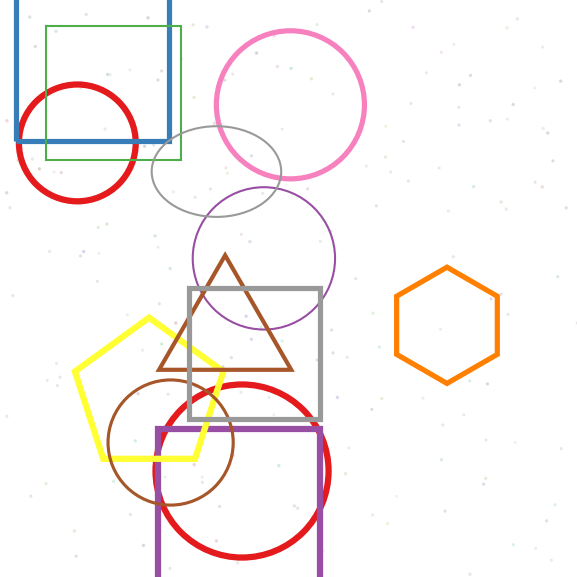[{"shape": "circle", "thickness": 3, "radius": 0.75, "center": [0.419, 0.184]}, {"shape": "circle", "thickness": 3, "radius": 0.51, "center": [0.134, 0.752]}, {"shape": "square", "thickness": 2.5, "radius": 0.66, "center": [0.161, 0.888]}, {"shape": "square", "thickness": 1, "radius": 0.58, "center": [0.196, 0.838]}, {"shape": "square", "thickness": 3, "radius": 0.7, "center": [0.414, 0.115]}, {"shape": "circle", "thickness": 1, "radius": 0.62, "center": [0.457, 0.552]}, {"shape": "hexagon", "thickness": 2.5, "radius": 0.5, "center": [0.774, 0.436]}, {"shape": "pentagon", "thickness": 3, "radius": 0.68, "center": [0.258, 0.314]}, {"shape": "triangle", "thickness": 2, "radius": 0.66, "center": [0.39, 0.425]}, {"shape": "circle", "thickness": 1.5, "radius": 0.54, "center": [0.295, 0.233]}, {"shape": "circle", "thickness": 2.5, "radius": 0.64, "center": [0.503, 0.818]}, {"shape": "oval", "thickness": 1, "radius": 0.56, "center": [0.375, 0.702]}, {"shape": "square", "thickness": 2.5, "radius": 0.56, "center": [0.441, 0.387]}]